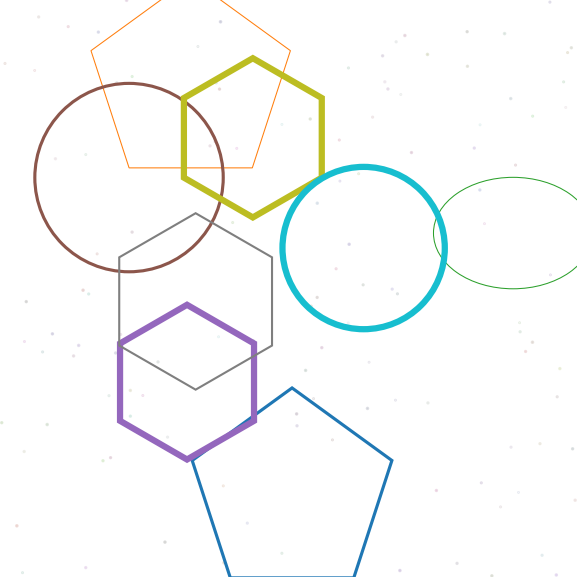[{"shape": "pentagon", "thickness": 1.5, "radius": 0.91, "center": [0.506, 0.146]}, {"shape": "pentagon", "thickness": 0.5, "radius": 0.91, "center": [0.33, 0.855]}, {"shape": "oval", "thickness": 0.5, "radius": 0.69, "center": [0.888, 0.596]}, {"shape": "hexagon", "thickness": 3, "radius": 0.67, "center": [0.324, 0.337]}, {"shape": "circle", "thickness": 1.5, "radius": 0.82, "center": [0.223, 0.692]}, {"shape": "hexagon", "thickness": 1, "radius": 0.76, "center": [0.339, 0.477]}, {"shape": "hexagon", "thickness": 3, "radius": 0.69, "center": [0.438, 0.76]}, {"shape": "circle", "thickness": 3, "radius": 0.7, "center": [0.63, 0.57]}]